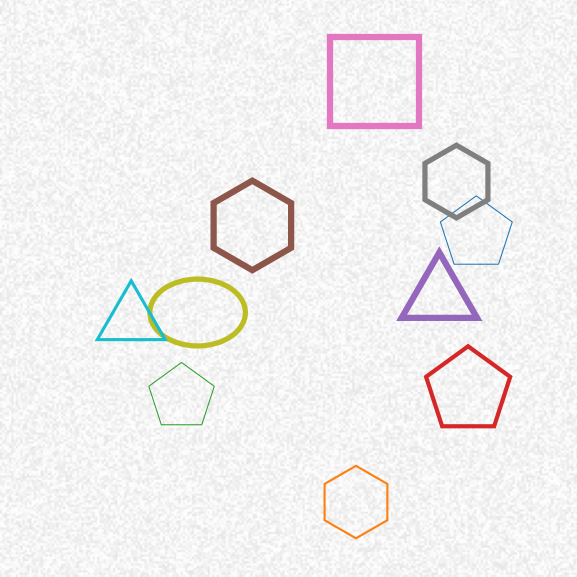[{"shape": "pentagon", "thickness": 0.5, "radius": 0.33, "center": [0.825, 0.595]}, {"shape": "hexagon", "thickness": 1, "radius": 0.31, "center": [0.616, 0.13]}, {"shape": "pentagon", "thickness": 0.5, "radius": 0.3, "center": [0.314, 0.312]}, {"shape": "pentagon", "thickness": 2, "radius": 0.38, "center": [0.811, 0.323]}, {"shape": "triangle", "thickness": 3, "radius": 0.38, "center": [0.761, 0.486]}, {"shape": "hexagon", "thickness": 3, "radius": 0.39, "center": [0.437, 0.609]}, {"shape": "square", "thickness": 3, "radius": 0.39, "center": [0.648, 0.858]}, {"shape": "hexagon", "thickness": 2.5, "radius": 0.31, "center": [0.79, 0.685]}, {"shape": "oval", "thickness": 2.5, "radius": 0.41, "center": [0.342, 0.458]}, {"shape": "triangle", "thickness": 1.5, "radius": 0.34, "center": [0.227, 0.445]}]